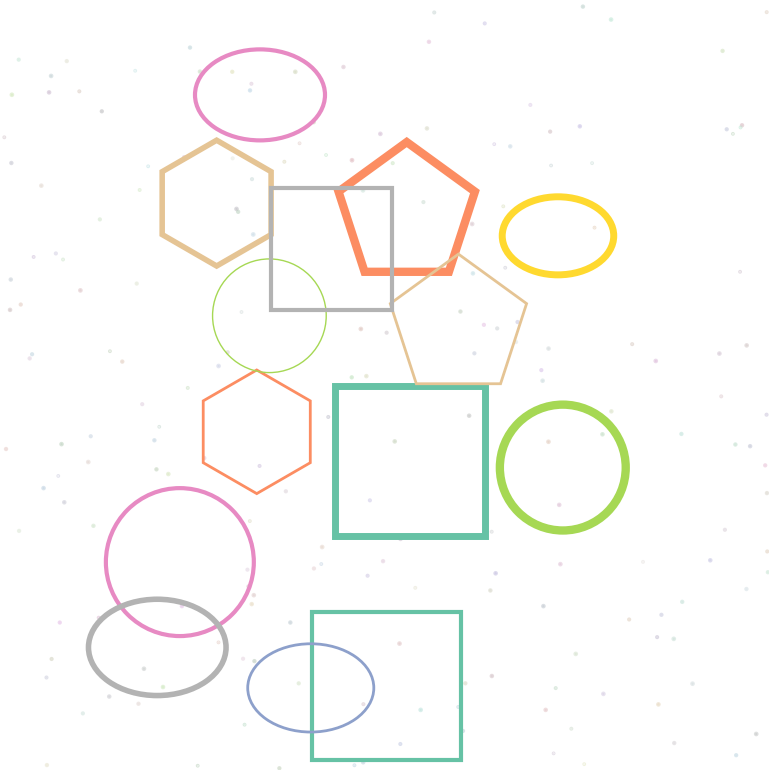[{"shape": "square", "thickness": 1.5, "radius": 0.48, "center": [0.502, 0.109]}, {"shape": "square", "thickness": 2.5, "radius": 0.49, "center": [0.532, 0.401]}, {"shape": "hexagon", "thickness": 1, "radius": 0.4, "center": [0.333, 0.439]}, {"shape": "pentagon", "thickness": 3, "radius": 0.47, "center": [0.528, 0.722]}, {"shape": "oval", "thickness": 1, "radius": 0.41, "center": [0.404, 0.107]}, {"shape": "circle", "thickness": 1.5, "radius": 0.48, "center": [0.234, 0.27]}, {"shape": "oval", "thickness": 1.5, "radius": 0.42, "center": [0.338, 0.877]}, {"shape": "circle", "thickness": 3, "radius": 0.41, "center": [0.731, 0.393]}, {"shape": "circle", "thickness": 0.5, "radius": 0.37, "center": [0.35, 0.59]}, {"shape": "oval", "thickness": 2.5, "radius": 0.36, "center": [0.725, 0.694]}, {"shape": "hexagon", "thickness": 2, "radius": 0.41, "center": [0.281, 0.736]}, {"shape": "pentagon", "thickness": 1, "radius": 0.47, "center": [0.595, 0.577]}, {"shape": "oval", "thickness": 2, "radius": 0.45, "center": [0.204, 0.159]}, {"shape": "square", "thickness": 1.5, "radius": 0.39, "center": [0.431, 0.677]}]